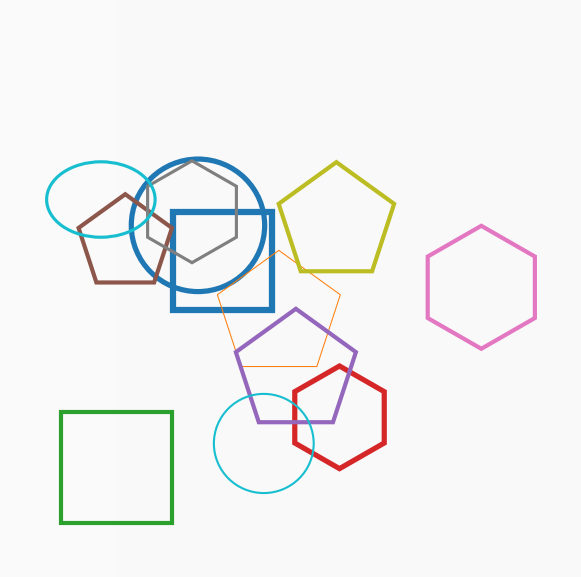[{"shape": "square", "thickness": 3, "radius": 0.43, "center": [0.383, 0.547]}, {"shape": "circle", "thickness": 2.5, "radius": 0.57, "center": [0.341, 0.609]}, {"shape": "pentagon", "thickness": 0.5, "radius": 0.56, "center": [0.48, 0.454]}, {"shape": "square", "thickness": 2, "radius": 0.48, "center": [0.2, 0.189]}, {"shape": "hexagon", "thickness": 2.5, "radius": 0.44, "center": [0.584, 0.276]}, {"shape": "pentagon", "thickness": 2, "radius": 0.54, "center": [0.509, 0.356]}, {"shape": "pentagon", "thickness": 2, "radius": 0.42, "center": [0.216, 0.578]}, {"shape": "hexagon", "thickness": 2, "radius": 0.53, "center": [0.828, 0.502]}, {"shape": "hexagon", "thickness": 1.5, "radius": 0.44, "center": [0.33, 0.632]}, {"shape": "pentagon", "thickness": 2, "radius": 0.52, "center": [0.579, 0.614]}, {"shape": "oval", "thickness": 1.5, "radius": 0.47, "center": [0.174, 0.654]}, {"shape": "circle", "thickness": 1, "radius": 0.43, "center": [0.454, 0.231]}]